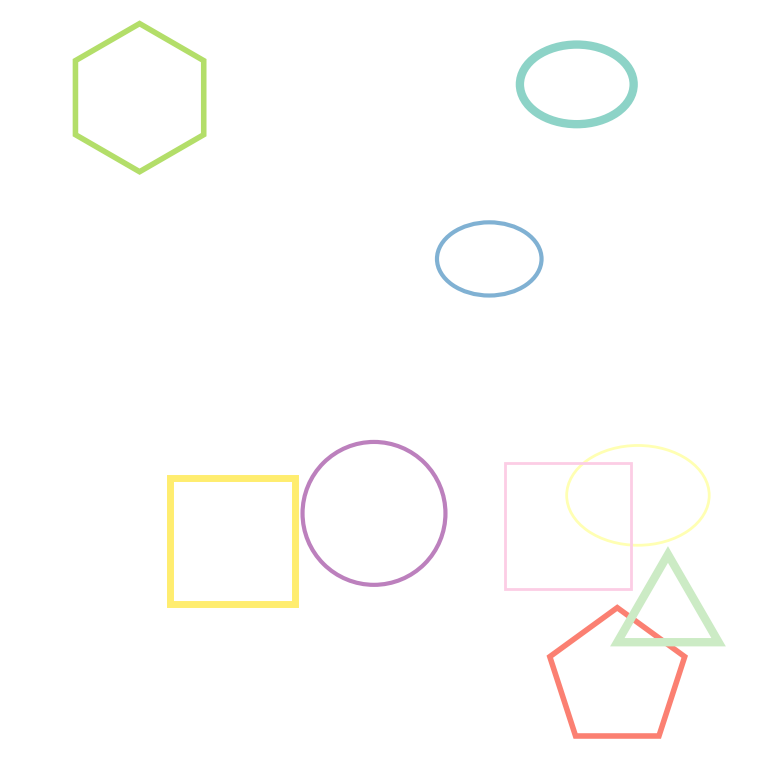[{"shape": "oval", "thickness": 3, "radius": 0.37, "center": [0.749, 0.89]}, {"shape": "oval", "thickness": 1, "radius": 0.46, "center": [0.829, 0.357]}, {"shape": "pentagon", "thickness": 2, "radius": 0.46, "center": [0.802, 0.119]}, {"shape": "oval", "thickness": 1.5, "radius": 0.34, "center": [0.635, 0.664]}, {"shape": "hexagon", "thickness": 2, "radius": 0.48, "center": [0.181, 0.873]}, {"shape": "square", "thickness": 1, "radius": 0.41, "center": [0.737, 0.317]}, {"shape": "circle", "thickness": 1.5, "radius": 0.46, "center": [0.486, 0.333]}, {"shape": "triangle", "thickness": 3, "radius": 0.38, "center": [0.867, 0.204]}, {"shape": "square", "thickness": 2.5, "radius": 0.41, "center": [0.302, 0.297]}]